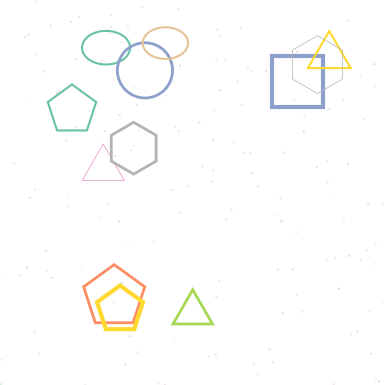[{"shape": "pentagon", "thickness": 1.5, "radius": 0.33, "center": [0.187, 0.715]}, {"shape": "oval", "thickness": 1.5, "radius": 0.31, "center": [0.275, 0.876]}, {"shape": "pentagon", "thickness": 2, "radius": 0.42, "center": [0.297, 0.229]}, {"shape": "square", "thickness": 3, "radius": 0.33, "center": [0.772, 0.789]}, {"shape": "circle", "thickness": 2, "radius": 0.36, "center": [0.376, 0.817]}, {"shape": "triangle", "thickness": 0.5, "radius": 0.32, "center": [0.268, 0.563]}, {"shape": "triangle", "thickness": 2, "radius": 0.3, "center": [0.501, 0.188]}, {"shape": "pentagon", "thickness": 3, "radius": 0.31, "center": [0.312, 0.196]}, {"shape": "triangle", "thickness": 1.5, "radius": 0.32, "center": [0.855, 0.855]}, {"shape": "oval", "thickness": 1.5, "radius": 0.29, "center": [0.43, 0.888]}, {"shape": "hexagon", "thickness": 0.5, "radius": 0.38, "center": [0.825, 0.832]}, {"shape": "hexagon", "thickness": 2, "radius": 0.34, "center": [0.347, 0.615]}]